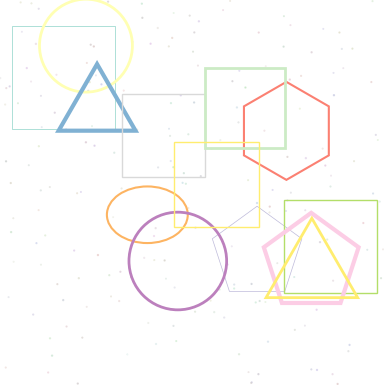[{"shape": "square", "thickness": 0.5, "radius": 0.67, "center": [0.164, 0.798]}, {"shape": "circle", "thickness": 2, "radius": 0.6, "center": [0.223, 0.881]}, {"shape": "pentagon", "thickness": 0.5, "radius": 0.61, "center": [0.668, 0.342]}, {"shape": "hexagon", "thickness": 1.5, "radius": 0.64, "center": [0.744, 0.66]}, {"shape": "triangle", "thickness": 3, "radius": 0.58, "center": [0.252, 0.718]}, {"shape": "oval", "thickness": 1.5, "radius": 0.53, "center": [0.383, 0.442]}, {"shape": "square", "thickness": 1, "radius": 0.61, "center": [0.858, 0.359]}, {"shape": "pentagon", "thickness": 3, "radius": 0.65, "center": [0.808, 0.318]}, {"shape": "square", "thickness": 1, "radius": 0.54, "center": [0.425, 0.647]}, {"shape": "circle", "thickness": 2, "radius": 0.63, "center": [0.462, 0.322]}, {"shape": "square", "thickness": 2, "radius": 0.52, "center": [0.637, 0.719]}, {"shape": "square", "thickness": 1, "radius": 0.55, "center": [0.562, 0.52]}, {"shape": "triangle", "thickness": 2, "radius": 0.69, "center": [0.81, 0.296]}]